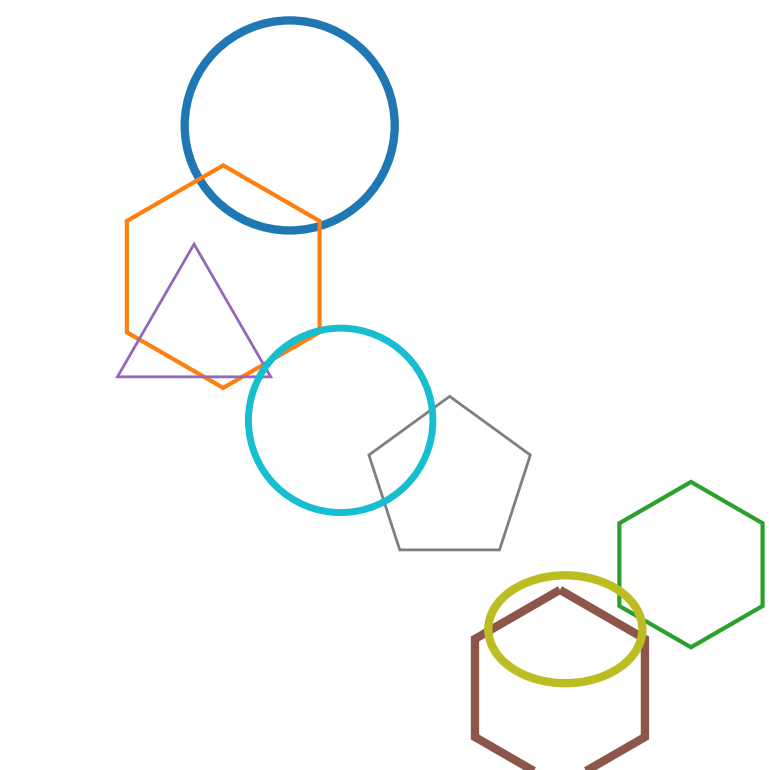[{"shape": "circle", "thickness": 3, "radius": 0.68, "center": [0.376, 0.837]}, {"shape": "hexagon", "thickness": 1.5, "radius": 0.72, "center": [0.29, 0.641]}, {"shape": "hexagon", "thickness": 1.5, "radius": 0.54, "center": [0.897, 0.267]}, {"shape": "triangle", "thickness": 1, "radius": 0.57, "center": [0.252, 0.568]}, {"shape": "hexagon", "thickness": 3, "radius": 0.64, "center": [0.727, 0.107]}, {"shape": "pentagon", "thickness": 1, "radius": 0.55, "center": [0.584, 0.375]}, {"shape": "oval", "thickness": 3, "radius": 0.5, "center": [0.734, 0.183]}, {"shape": "circle", "thickness": 2.5, "radius": 0.6, "center": [0.442, 0.454]}]